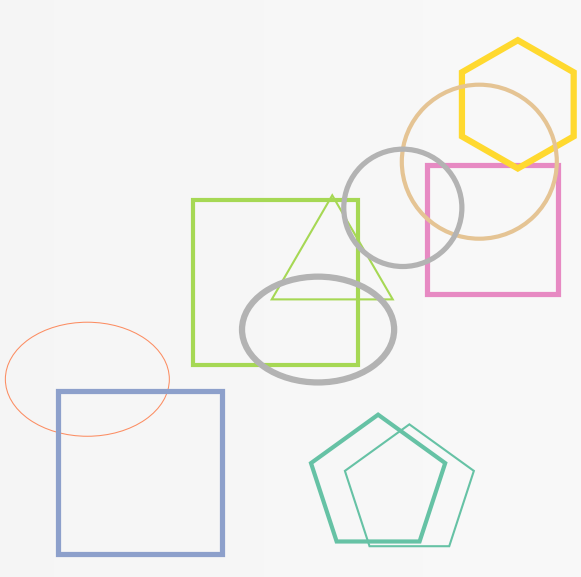[{"shape": "pentagon", "thickness": 1, "radius": 0.58, "center": [0.704, 0.148]}, {"shape": "pentagon", "thickness": 2, "radius": 0.61, "center": [0.651, 0.16]}, {"shape": "oval", "thickness": 0.5, "radius": 0.71, "center": [0.15, 0.342]}, {"shape": "square", "thickness": 2.5, "radius": 0.7, "center": [0.241, 0.181]}, {"shape": "square", "thickness": 2.5, "radius": 0.56, "center": [0.847, 0.602]}, {"shape": "square", "thickness": 2, "radius": 0.71, "center": [0.474, 0.51]}, {"shape": "triangle", "thickness": 1, "radius": 0.6, "center": [0.572, 0.541]}, {"shape": "hexagon", "thickness": 3, "radius": 0.55, "center": [0.891, 0.818]}, {"shape": "circle", "thickness": 2, "radius": 0.67, "center": [0.825, 0.719]}, {"shape": "circle", "thickness": 2.5, "radius": 0.51, "center": [0.693, 0.639]}, {"shape": "oval", "thickness": 3, "radius": 0.65, "center": [0.547, 0.428]}]